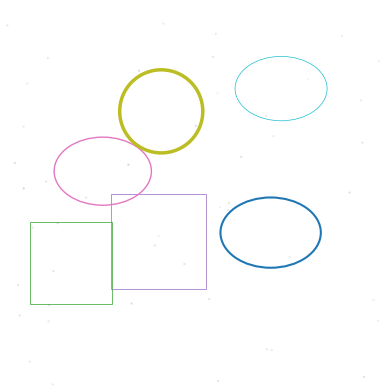[{"shape": "oval", "thickness": 1.5, "radius": 0.65, "center": [0.703, 0.396]}, {"shape": "square", "thickness": 0.5, "radius": 0.53, "center": [0.184, 0.317]}, {"shape": "square", "thickness": 0.5, "radius": 0.62, "center": [0.412, 0.372]}, {"shape": "oval", "thickness": 1, "radius": 0.63, "center": [0.267, 0.555]}, {"shape": "circle", "thickness": 2.5, "radius": 0.54, "center": [0.419, 0.711]}, {"shape": "oval", "thickness": 0.5, "radius": 0.6, "center": [0.73, 0.77]}]